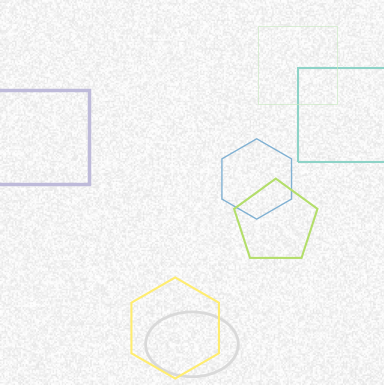[{"shape": "square", "thickness": 1.5, "radius": 0.61, "center": [0.896, 0.7]}, {"shape": "square", "thickness": 2.5, "radius": 0.61, "center": [0.109, 0.645]}, {"shape": "hexagon", "thickness": 1, "radius": 0.52, "center": [0.667, 0.535]}, {"shape": "pentagon", "thickness": 1.5, "radius": 0.57, "center": [0.716, 0.422]}, {"shape": "oval", "thickness": 2, "radius": 0.6, "center": [0.499, 0.106]}, {"shape": "square", "thickness": 0.5, "radius": 0.51, "center": [0.773, 0.831]}, {"shape": "hexagon", "thickness": 1.5, "radius": 0.66, "center": [0.455, 0.148]}]